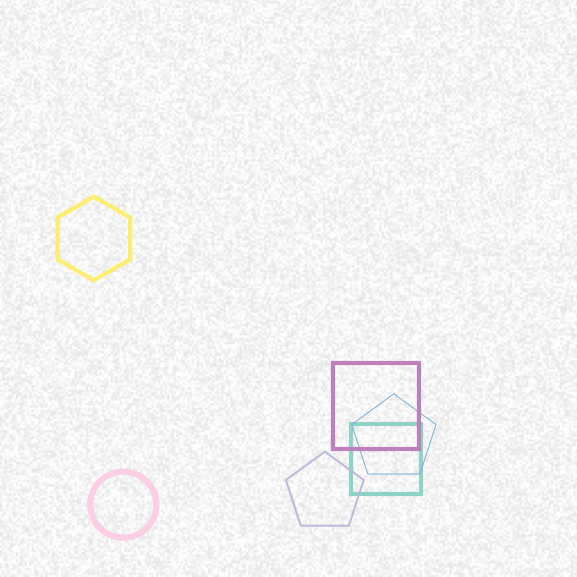[{"shape": "square", "thickness": 2, "radius": 0.3, "center": [0.669, 0.204]}, {"shape": "pentagon", "thickness": 1, "radius": 0.35, "center": [0.562, 0.146]}, {"shape": "pentagon", "thickness": 0.5, "radius": 0.38, "center": [0.682, 0.24]}, {"shape": "circle", "thickness": 3, "radius": 0.29, "center": [0.214, 0.125]}, {"shape": "square", "thickness": 2, "radius": 0.37, "center": [0.651, 0.296]}, {"shape": "hexagon", "thickness": 2, "radius": 0.36, "center": [0.163, 0.586]}]